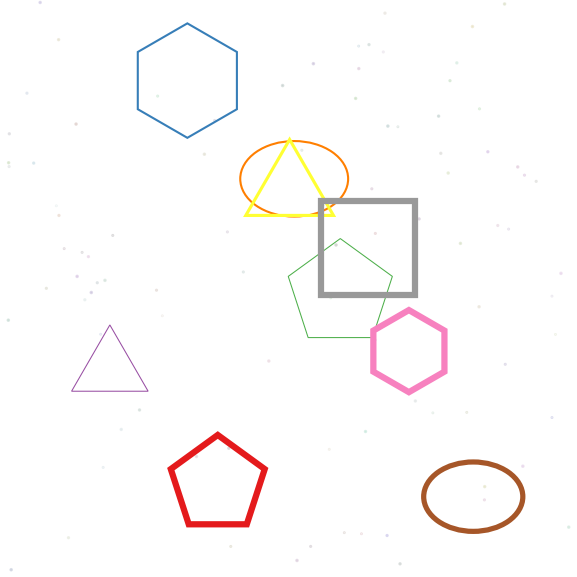[{"shape": "pentagon", "thickness": 3, "radius": 0.43, "center": [0.377, 0.16]}, {"shape": "hexagon", "thickness": 1, "radius": 0.5, "center": [0.324, 0.86]}, {"shape": "pentagon", "thickness": 0.5, "radius": 0.47, "center": [0.589, 0.491]}, {"shape": "triangle", "thickness": 0.5, "radius": 0.38, "center": [0.19, 0.36]}, {"shape": "oval", "thickness": 1, "radius": 0.47, "center": [0.509, 0.689]}, {"shape": "triangle", "thickness": 1.5, "radius": 0.44, "center": [0.502, 0.67]}, {"shape": "oval", "thickness": 2.5, "radius": 0.43, "center": [0.819, 0.139]}, {"shape": "hexagon", "thickness": 3, "radius": 0.36, "center": [0.708, 0.391]}, {"shape": "square", "thickness": 3, "radius": 0.41, "center": [0.637, 0.57]}]